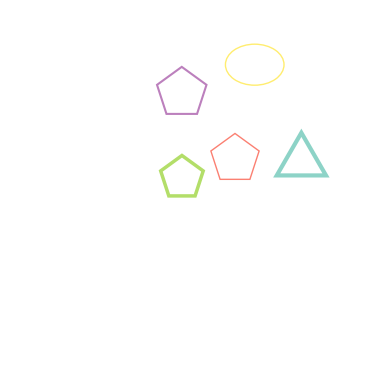[{"shape": "triangle", "thickness": 3, "radius": 0.37, "center": [0.783, 0.581]}, {"shape": "pentagon", "thickness": 1, "radius": 0.33, "center": [0.61, 0.587]}, {"shape": "pentagon", "thickness": 2.5, "radius": 0.29, "center": [0.473, 0.538]}, {"shape": "pentagon", "thickness": 1.5, "radius": 0.34, "center": [0.472, 0.759]}, {"shape": "oval", "thickness": 1, "radius": 0.38, "center": [0.662, 0.832]}]